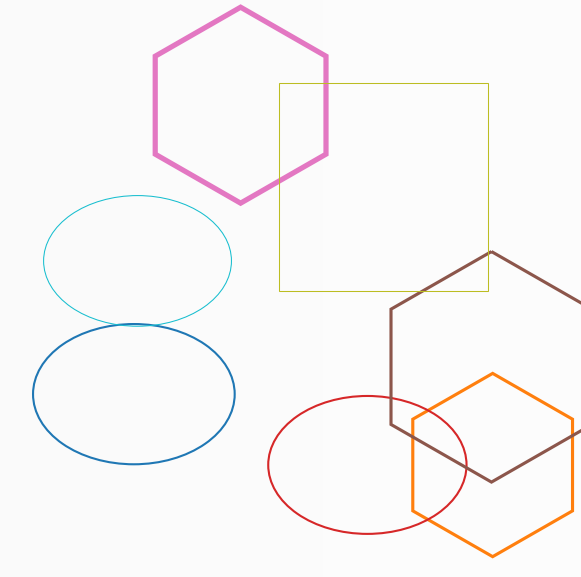[{"shape": "oval", "thickness": 1, "radius": 0.87, "center": [0.23, 0.317]}, {"shape": "hexagon", "thickness": 1.5, "radius": 0.79, "center": [0.848, 0.194]}, {"shape": "oval", "thickness": 1, "radius": 0.85, "center": [0.632, 0.194]}, {"shape": "hexagon", "thickness": 1.5, "radius": 1.0, "center": [0.846, 0.364]}, {"shape": "hexagon", "thickness": 2.5, "radius": 0.85, "center": [0.414, 0.817]}, {"shape": "square", "thickness": 0.5, "radius": 0.9, "center": [0.659, 0.675]}, {"shape": "oval", "thickness": 0.5, "radius": 0.81, "center": [0.237, 0.547]}]